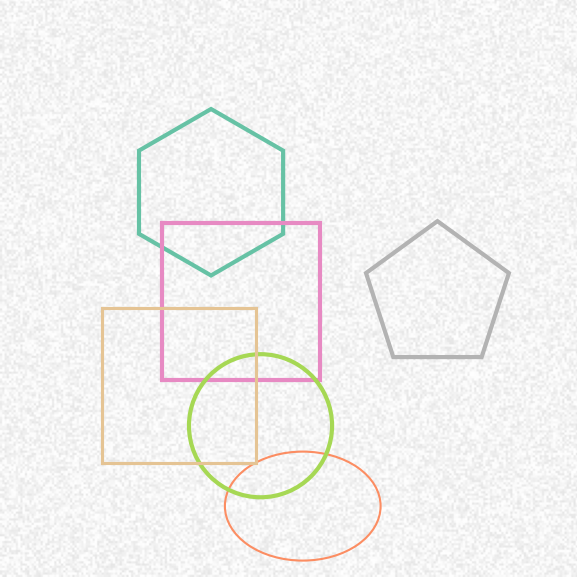[{"shape": "hexagon", "thickness": 2, "radius": 0.72, "center": [0.365, 0.666]}, {"shape": "oval", "thickness": 1, "radius": 0.67, "center": [0.524, 0.123]}, {"shape": "square", "thickness": 2, "radius": 0.68, "center": [0.418, 0.477]}, {"shape": "circle", "thickness": 2, "radius": 0.62, "center": [0.451, 0.262]}, {"shape": "square", "thickness": 1.5, "radius": 0.67, "center": [0.31, 0.332]}, {"shape": "pentagon", "thickness": 2, "radius": 0.65, "center": [0.758, 0.486]}]